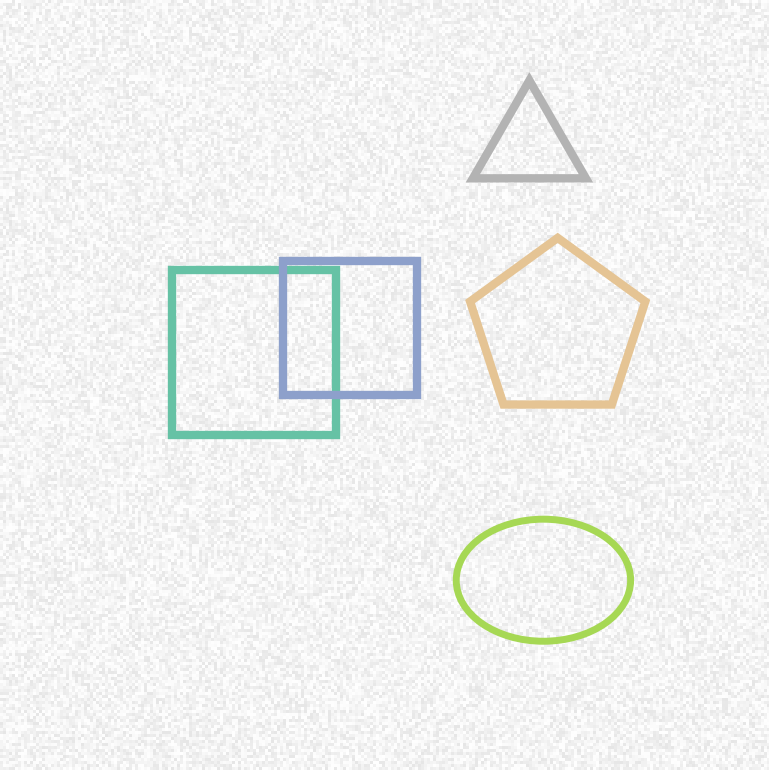[{"shape": "square", "thickness": 3, "radius": 0.53, "center": [0.33, 0.542]}, {"shape": "square", "thickness": 3, "radius": 0.43, "center": [0.455, 0.574]}, {"shape": "oval", "thickness": 2.5, "radius": 0.57, "center": [0.706, 0.246]}, {"shape": "pentagon", "thickness": 3, "radius": 0.6, "center": [0.724, 0.571]}, {"shape": "triangle", "thickness": 3, "radius": 0.42, "center": [0.688, 0.811]}]